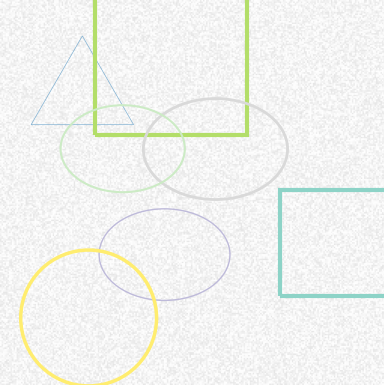[{"shape": "square", "thickness": 3, "radius": 0.69, "center": [0.863, 0.368]}, {"shape": "oval", "thickness": 1, "radius": 0.85, "center": [0.427, 0.339]}, {"shape": "triangle", "thickness": 0.5, "radius": 0.77, "center": [0.214, 0.753]}, {"shape": "square", "thickness": 3, "radius": 0.99, "center": [0.444, 0.848]}, {"shape": "oval", "thickness": 2, "radius": 0.94, "center": [0.56, 0.613]}, {"shape": "oval", "thickness": 1.5, "radius": 0.81, "center": [0.319, 0.614]}, {"shape": "circle", "thickness": 2.5, "radius": 0.88, "center": [0.23, 0.174]}]